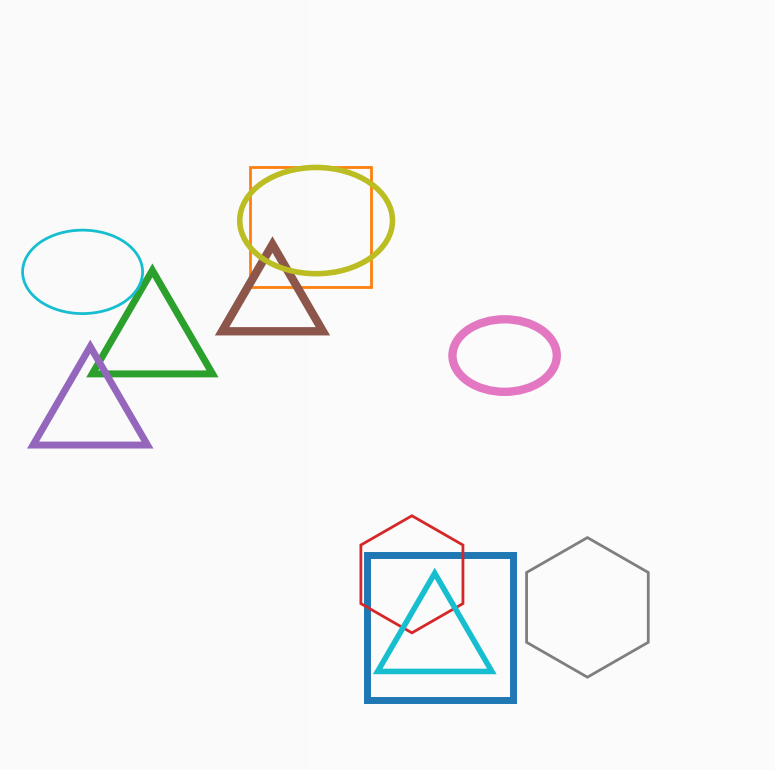[{"shape": "square", "thickness": 2.5, "radius": 0.47, "center": [0.568, 0.185]}, {"shape": "square", "thickness": 1, "radius": 0.39, "center": [0.4, 0.705]}, {"shape": "triangle", "thickness": 2.5, "radius": 0.45, "center": [0.197, 0.559]}, {"shape": "hexagon", "thickness": 1, "radius": 0.38, "center": [0.531, 0.254]}, {"shape": "triangle", "thickness": 2.5, "radius": 0.43, "center": [0.116, 0.465]}, {"shape": "triangle", "thickness": 3, "radius": 0.38, "center": [0.352, 0.607]}, {"shape": "oval", "thickness": 3, "radius": 0.34, "center": [0.651, 0.538]}, {"shape": "hexagon", "thickness": 1, "radius": 0.45, "center": [0.758, 0.211]}, {"shape": "oval", "thickness": 2, "radius": 0.49, "center": [0.408, 0.714]}, {"shape": "triangle", "thickness": 2, "radius": 0.43, "center": [0.561, 0.171]}, {"shape": "oval", "thickness": 1, "radius": 0.39, "center": [0.107, 0.647]}]